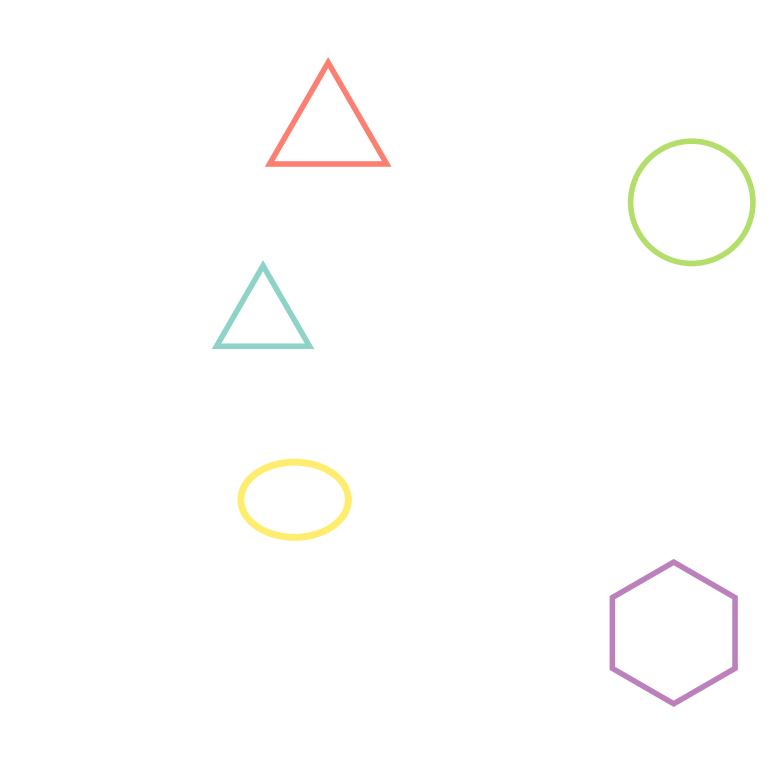[{"shape": "triangle", "thickness": 2, "radius": 0.35, "center": [0.342, 0.585]}, {"shape": "triangle", "thickness": 2, "radius": 0.44, "center": [0.426, 0.831]}, {"shape": "circle", "thickness": 2, "radius": 0.4, "center": [0.898, 0.737]}, {"shape": "hexagon", "thickness": 2, "radius": 0.46, "center": [0.875, 0.178]}, {"shape": "oval", "thickness": 2.5, "radius": 0.35, "center": [0.383, 0.351]}]